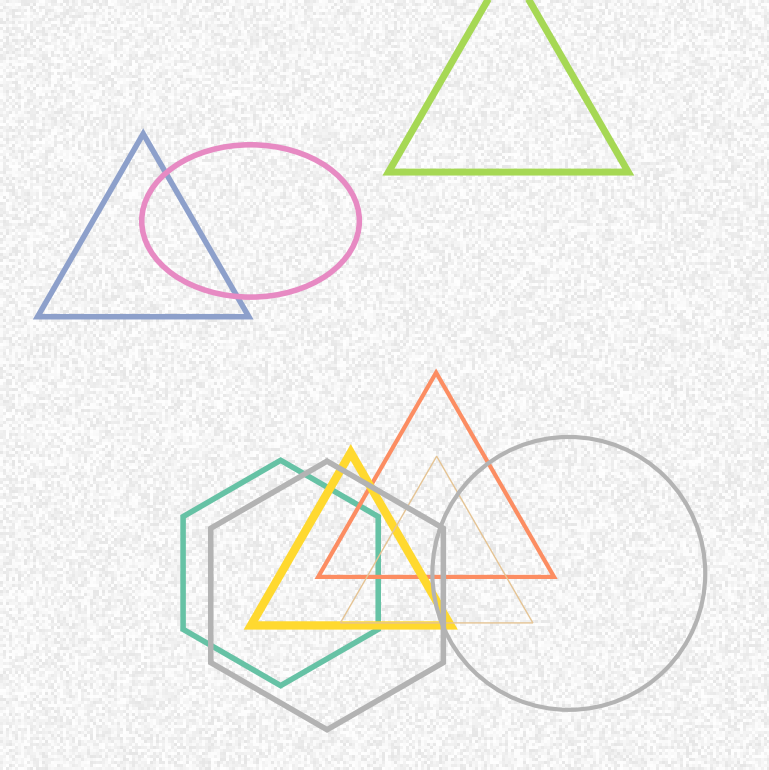[{"shape": "hexagon", "thickness": 2, "radius": 0.73, "center": [0.364, 0.256]}, {"shape": "triangle", "thickness": 1.5, "radius": 0.88, "center": [0.566, 0.339]}, {"shape": "triangle", "thickness": 2, "radius": 0.79, "center": [0.186, 0.668]}, {"shape": "oval", "thickness": 2, "radius": 0.71, "center": [0.325, 0.713]}, {"shape": "triangle", "thickness": 2.5, "radius": 0.9, "center": [0.66, 0.866]}, {"shape": "triangle", "thickness": 3, "radius": 0.75, "center": [0.456, 0.263]}, {"shape": "triangle", "thickness": 0.5, "radius": 0.72, "center": [0.567, 0.263]}, {"shape": "hexagon", "thickness": 2, "radius": 0.87, "center": [0.425, 0.227]}, {"shape": "circle", "thickness": 1.5, "radius": 0.89, "center": [0.739, 0.255]}]